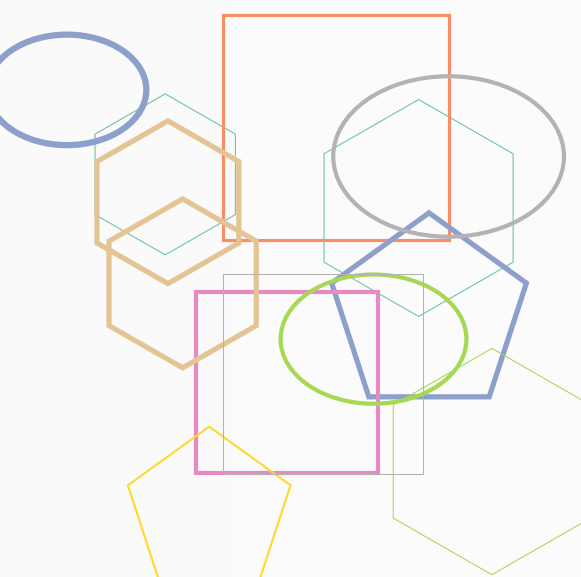[{"shape": "hexagon", "thickness": 0.5, "radius": 0.7, "center": [0.284, 0.697]}, {"shape": "hexagon", "thickness": 0.5, "radius": 0.94, "center": [0.72, 0.639]}, {"shape": "square", "thickness": 1.5, "radius": 0.97, "center": [0.578, 0.778]}, {"shape": "pentagon", "thickness": 2.5, "radius": 0.88, "center": [0.738, 0.454]}, {"shape": "oval", "thickness": 3, "radius": 0.68, "center": [0.115, 0.843]}, {"shape": "square", "thickness": 2, "radius": 0.78, "center": [0.493, 0.336]}, {"shape": "oval", "thickness": 2, "radius": 0.8, "center": [0.643, 0.412]}, {"shape": "hexagon", "thickness": 0.5, "radius": 0.98, "center": [0.846, 0.2]}, {"shape": "pentagon", "thickness": 1, "radius": 0.74, "center": [0.36, 0.113]}, {"shape": "hexagon", "thickness": 2.5, "radius": 0.7, "center": [0.289, 0.649]}, {"shape": "hexagon", "thickness": 2.5, "radius": 0.73, "center": [0.314, 0.508]}, {"shape": "oval", "thickness": 2, "radius": 0.99, "center": [0.772, 0.728]}, {"shape": "square", "thickness": 0.5, "radius": 0.86, "center": [0.556, 0.352]}]